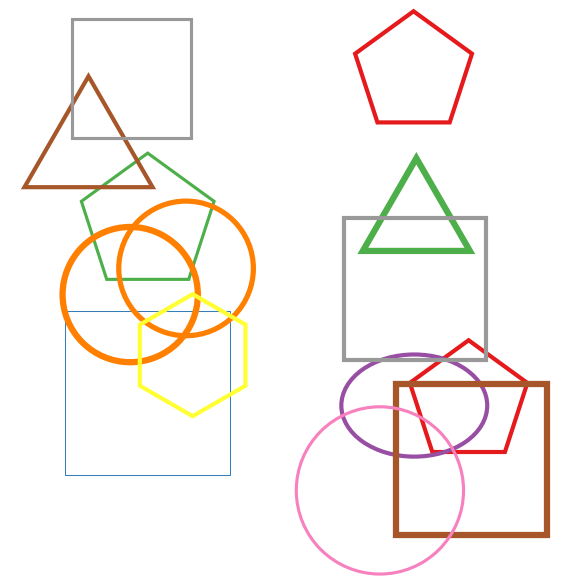[{"shape": "pentagon", "thickness": 2, "radius": 0.53, "center": [0.811, 0.303]}, {"shape": "pentagon", "thickness": 2, "radius": 0.53, "center": [0.716, 0.873]}, {"shape": "square", "thickness": 0.5, "radius": 0.71, "center": [0.255, 0.319]}, {"shape": "pentagon", "thickness": 1.5, "radius": 0.6, "center": [0.256, 0.613]}, {"shape": "triangle", "thickness": 3, "radius": 0.54, "center": [0.721, 0.618]}, {"shape": "oval", "thickness": 2, "radius": 0.63, "center": [0.717, 0.297]}, {"shape": "circle", "thickness": 3, "radius": 0.59, "center": [0.225, 0.489]}, {"shape": "circle", "thickness": 2.5, "radius": 0.58, "center": [0.322, 0.534]}, {"shape": "hexagon", "thickness": 2, "radius": 0.53, "center": [0.334, 0.384]}, {"shape": "square", "thickness": 3, "radius": 0.66, "center": [0.816, 0.203]}, {"shape": "triangle", "thickness": 2, "radius": 0.64, "center": [0.153, 0.739]}, {"shape": "circle", "thickness": 1.5, "radius": 0.72, "center": [0.658, 0.15]}, {"shape": "square", "thickness": 2, "radius": 0.61, "center": [0.718, 0.499]}, {"shape": "square", "thickness": 1.5, "radius": 0.51, "center": [0.228, 0.863]}]